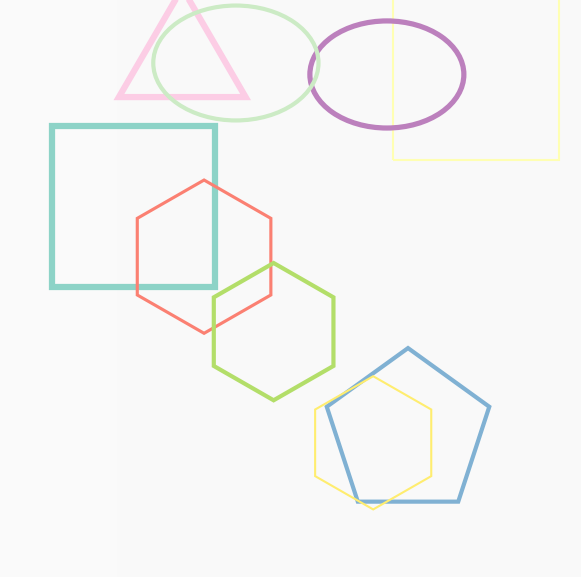[{"shape": "square", "thickness": 3, "radius": 0.7, "center": [0.23, 0.641]}, {"shape": "square", "thickness": 1, "radius": 0.71, "center": [0.819, 0.864]}, {"shape": "hexagon", "thickness": 1.5, "radius": 0.66, "center": [0.351, 0.555]}, {"shape": "pentagon", "thickness": 2, "radius": 0.73, "center": [0.702, 0.249]}, {"shape": "hexagon", "thickness": 2, "radius": 0.59, "center": [0.471, 0.425]}, {"shape": "triangle", "thickness": 3, "radius": 0.63, "center": [0.314, 0.894]}, {"shape": "oval", "thickness": 2.5, "radius": 0.66, "center": [0.666, 0.87]}, {"shape": "oval", "thickness": 2, "radius": 0.71, "center": [0.406, 0.89]}, {"shape": "hexagon", "thickness": 1, "radius": 0.58, "center": [0.642, 0.232]}]